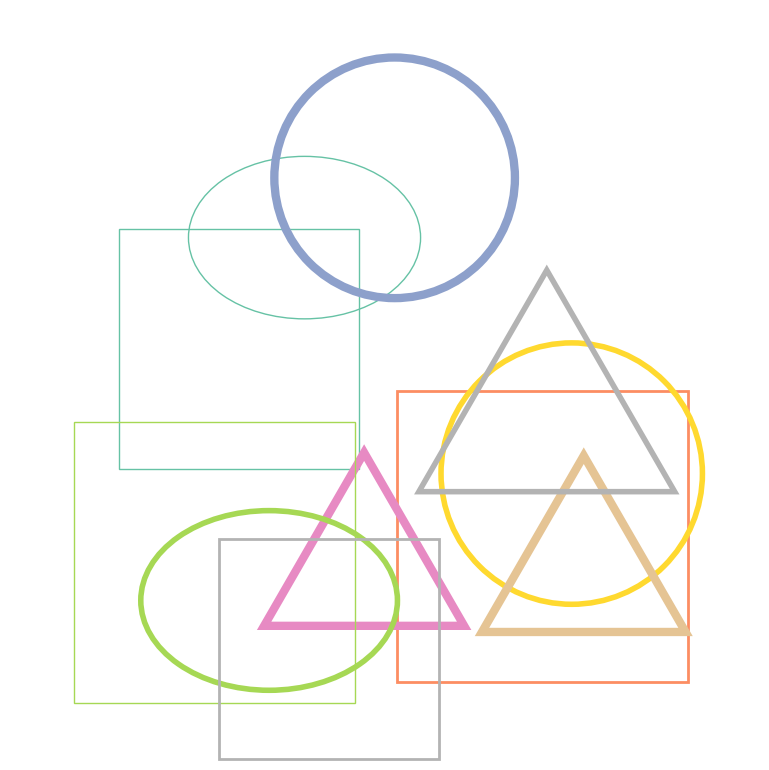[{"shape": "square", "thickness": 0.5, "radius": 0.78, "center": [0.31, 0.547]}, {"shape": "oval", "thickness": 0.5, "radius": 0.75, "center": [0.395, 0.691]}, {"shape": "square", "thickness": 1, "radius": 0.94, "center": [0.705, 0.303]}, {"shape": "circle", "thickness": 3, "radius": 0.78, "center": [0.513, 0.769]}, {"shape": "triangle", "thickness": 3, "radius": 0.75, "center": [0.473, 0.262]}, {"shape": "oval", "thickness": 2, "radius": 0.83, "center": [0.35, 0.22]}, {"shape": "square", "thickness": 0.5, "radius": 0.91, "center": [0.279, 0.269]}, {"shape": "circle", "thickness": 2, "radius": 0.85, "center": [0.743, 0.385]}, {"shape": "triangle", "thickness": 3, "radius": 0.76, "center": [0.758, 0.256]}, {"shape": "triangle", "thickness": 2, "radius": 0.96, "center": [0.71, 0.457]}, {"shape": "square", "thickness": 1, "radius": 0.71, "center": [0.428, 0.157]}]